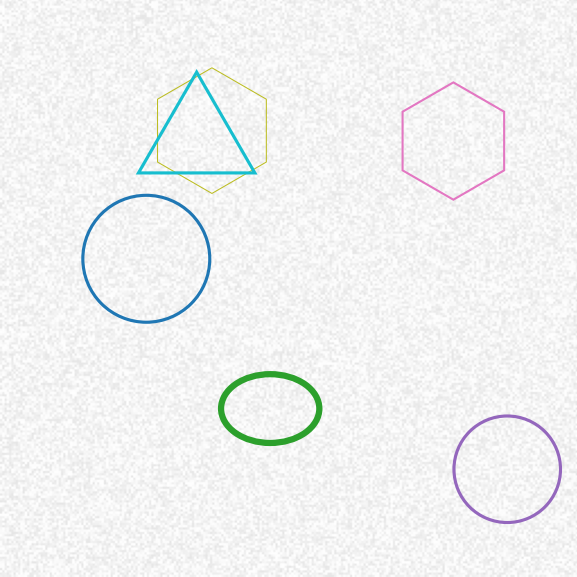[{"shape": "circle", "thickness": 1.5, "radius": 0.55, "center": [0.253, 0.551]}, {"shape": "oval", "thickness": 3, "radius": 0.43, "center": [0.468, 0.292]}, {"shape": "circle", "thickness": 1.5, "radius": 0.46, "center": [0.878, 0.187]}, {"shape": "hexagon", "thickness": 1, "radius": 0.51, "center": [0.785, 0.755]}, {"shape": "hexagon", "thickness": 0.5, "radius": 0.54, "center": [0.367, 0.773]}, {"shape": "triangle", "thickness": 1.5, "radius": 0.58, "center": [0.341, 0.758]}]